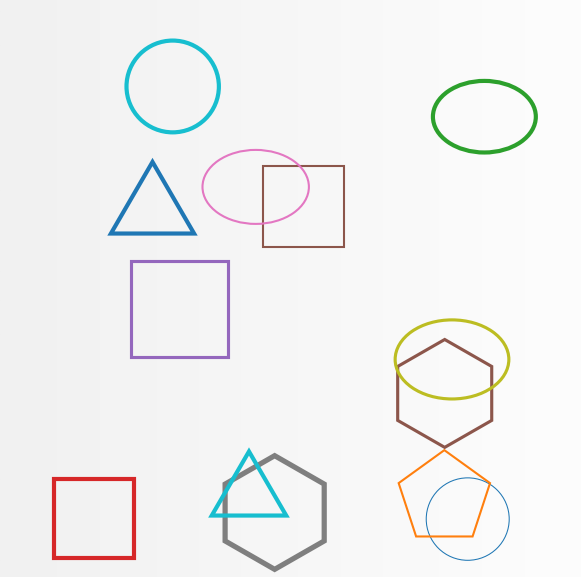[{"shape": "triangle", "thickness": 2, "radius": 0.41, "center": [0.262, 0.636]}, {"shape": "circle", "thickness": 0.5, "radius": 0.36, "center": [0.805, 0.1]}, {"shape": "pentagon", "thickness": 1, "radius": 0.41, "center": [0.764, 0.137]}, {"shape": "oval", "thickness": 2, "radius": 0.44, "center": [0.833, 0.797]}, {"shape": "square", "thickness": 2, "radius": 0.34, "center": [0.161, 0.101]}, {"shape": "square", "thickness": 1.5, "radius": 0.42, "center": [0.308, 0.463]}, {"shape": "square", "thickness": 1, "radius": 0.35, "center": [0.522, 0.641]}, {"shape": "hexagon", "thickness": 1.5, "radius": 0.47, "center": [0.765, 0.318]}, {"shape": "oval", "thickness": 1, "radius": 0.46, "center": [0.44, 0.675]}, {"shape": "hexagon", "thickness": 2.5, "radius": 0.49, "center": [0.473, 0.112]}, {"shape": "oval", "thickness": 1.5, "radius": 0.49, "center": [0.778, 0.377]}, {"shape": "triangle", "thickness": 2, "radius": 0.37, "center": [0.428, 0.143]}, {"shape": "circle", "thickness": 2, "radius": 0.4, "center": [0.297, 0.849]}]